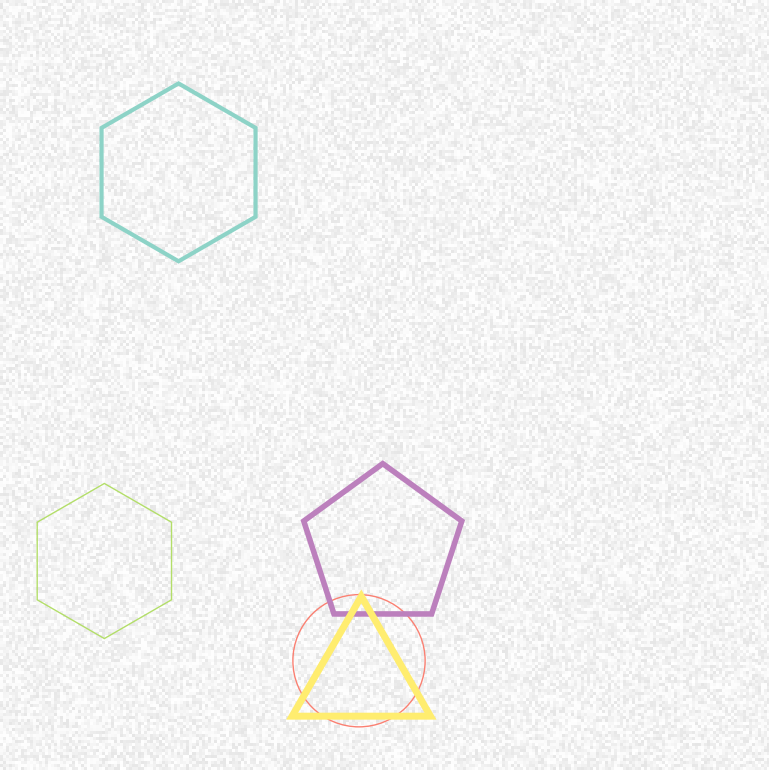[{"shape": "hexagon", "thickness": 1.5, "radius": 0.58, "center": [0.232, 0.776]}, {"shape": "circle", "thickness": 0.5, "radius": 0.43, "center": [0.466, 0.142]}, {"shape": "hexagon", "thickness": 0.5, "radius": 0.5, "center": [0.136, 0.271]}, {"shape": "pentagon", "thickness": 2, "radius": 0.54, "center": [0.497, 0.29]}, {"shape": "triangle", "thickness": 2.5, "radius": 0.52, "center": [0.469, 0.122]}]